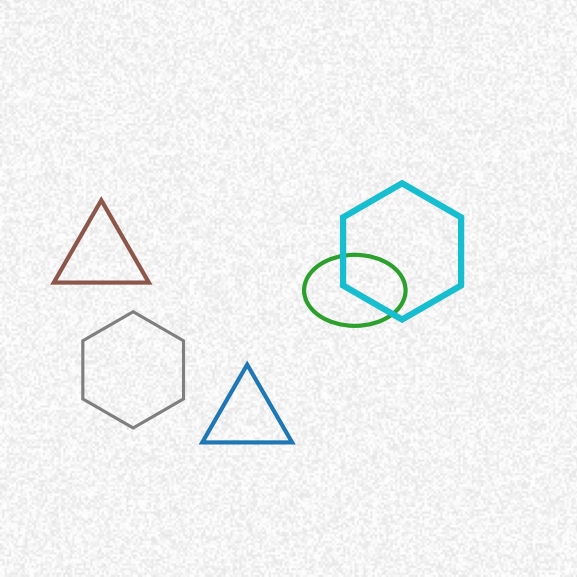[{"shape": "triangle", "thickness": 2, "radius": 0.45, "center": [0.428, 0.278]}, {"shape": "oval", "thickness": 2, "radius": 0.44, "center": [0.614, 0.496]}, {"shape": "triangle", "thickness": 2, "radius": 0.48, "center": [0.175, 0.557]}, {"shape": "hexagon", "thickness": 1.5, "radius": 0.5, "center": [0.231, 0.359]}, {"shape": "hexagon", "thickness": 3, "radius": 0.59, "center": [0.696, 0.564]}]